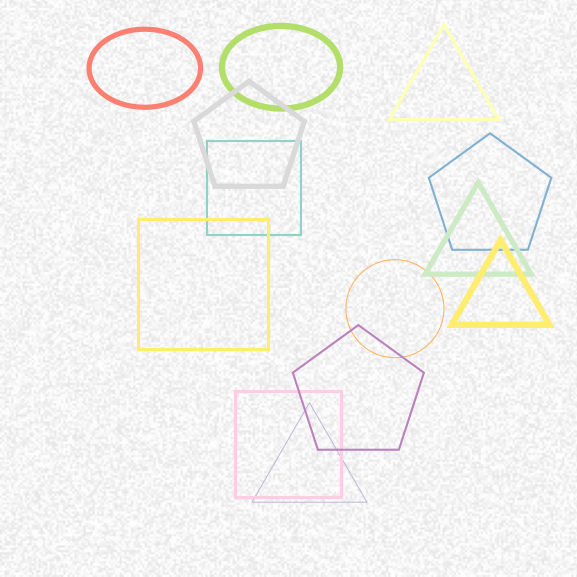[{"shape": "square", "thickness": 1, "radius": 0.41, "center": [0.439, 0.674]}, {"shape": "triangle", "thickness": 1.5, "radius": 0.55, "center": [0.769, 0.847]}, {"shape": "triangle", "thickness": 0.5, "radius": 0.57, "center": [0.536, 0.187]}, {"shape": "oval", "thickness": 2.5, "radius": 0.48, "center": [0.251, 0.881]}, {"shape": "pentagon", "thickness": 1, "radius": 0.56, "center": [0.849, 0.657]}, {"shape": "circle", "thickness": 0.5, "radius": 0.42, "center": [0.684, 0.465]}, {"shape": "oval", "thickness": 3, "radius": 0.51, "center": [0.487, 0.883]}, {"shape": "square", "thickness": 1.5, "radius": 0.46, "center": [0.498, 0.23]}, {"shape": "pentagon", "thickness": 2.5, "radius": 0.5, "center": [0.431, 0.758]}, {"shape": "pentagon", "thickness": 1, "radius": 0.6, "center": [0.621, 0.317]}, {"shape": "triangle", "thickness": 2.5, "radius": 0.53, "center": [0.828, 0.577]}, {"shape": "square", "thickness": 1.5, "radius": 0.56, "center": [0.351, 0.507]}, {"shape": "triangle", "thickness": 3, "radius": 0.49, "center": [0.867, 0.486]}]